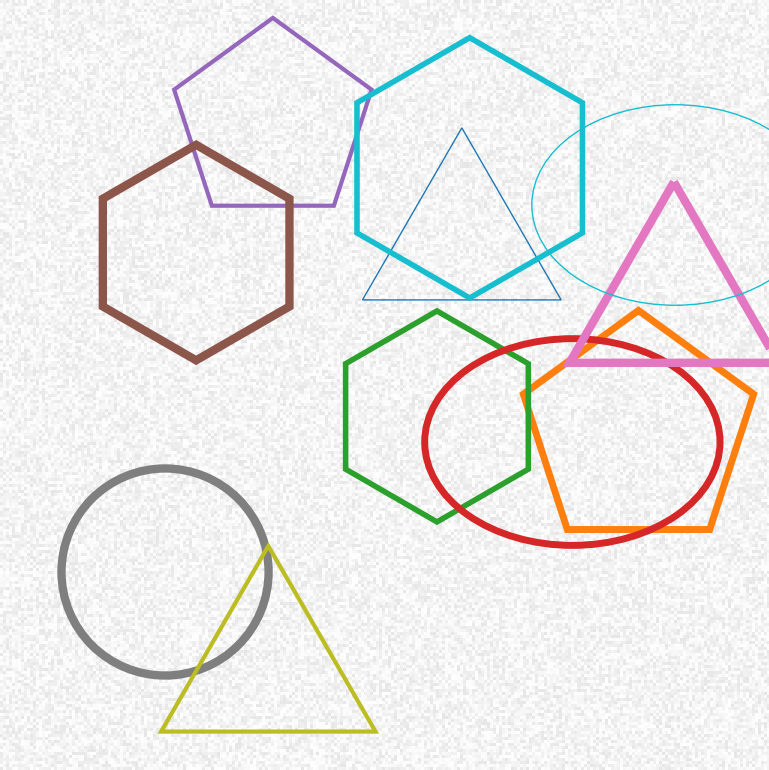[{"shape": "triangle", "thickness": 0.5, "radius": 0.74, "center": [0.6, 0.685]}, {"shape": "pentagon", "thickness": 2.5, "radius": 0.79, "center": [0.829, 0.44]}, {"shape": "hexagon", "thickness": 2, "radius": 0.68, "center": [0.567, 0.459]}, {"shape": "oval", "thickness": 2.5, "radius": 0.96, "center": [0.743, 0.426]}, {"shape": "pentagon", "thickness": 1.5, "radius": 0.67, "center": [0.354, 0.842]}, {"shape": "hexagon", "thickness": 3, "radius": 0.7, "center": [0.255, 0.672]}, {"shape": "triangle", "thickness": 3, "radius": 0.78, "center": [0.875, 0.607]}, {"shape": "circle", "thickness": 3, "radius": 0.67, "center": [0.214, 0.257]}, {"shape": "triangle", "thickness": 1.5, "radius": 0.8, "center": [0.348, 0.13]}, {"shape": "oval", "thickness": 0.5, "radius": 0.93, "center": [0.877, 0.734]}, {"shape": "hexagon", "thickness": 2, "radius": 0.85, "center": [0.61, 0.782]}]